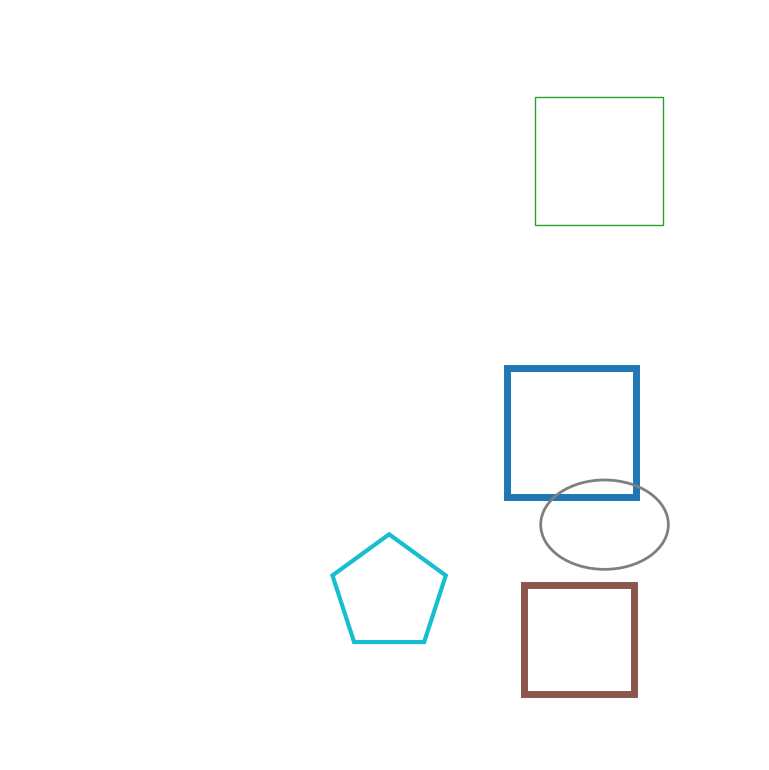[{"shape": "square", "thickness": 2.5, "radius": 0.42, "center": [0.742, 0.438]}, {"shape": "square", "thickness": 0.5, "radius": 0.41, "center": [0.778, 0.791]}, {"shape": "square", "thickness": 2.5, "radius": 0.36, "center": [0.752, 0.169]}, {"shape": "oval", "thickness": 1, "radius": 0.41, "center": [0.785, 0.319]}, {"shape": "pentagon", "thickness": 1.5, "radius": 0.39, "center": [0.505, 0.229]}]